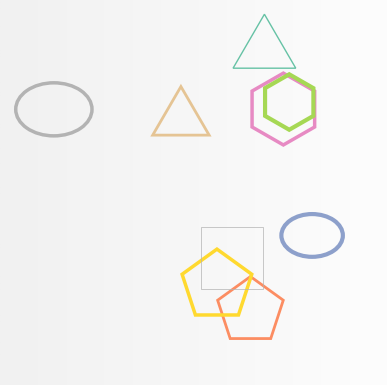[{"shape": "triangle", "thickness": 1, "radius": 0.47, "center": [0.682, 0.87]}, {"shape": "pentagon", "thickness": 2, "radius": 0.45, "center": [0.646, 0.193]}, {"shape": "oval", "thickness": 3, "radius": 0.4, "center": [0.805, 0.388]}, {"shape": "hexagon", "thickness": 2.5, "radius": 0.47, "center": [0.731, 0.717]}, {"shape": "hexagon", "thickness": 3, "radius": 0.36, "center": [0.746, 0.735]}, {"shape": "pentagon", "thickness": 2.5, "radius": 0.47, "center": [0.56, 0.258]}, {"shape": "triangle", "thickness": 2, "radius": 0.42, "center": [0.467, 0.691]}, {"shape": "oval", "thickness": 2.5, "radius": 0.49, "center": [0.139, 0.716]}, {"shape": "square", "thickness": 0.5, "radius": 0.4, "center": [0.598, 0.331]}]